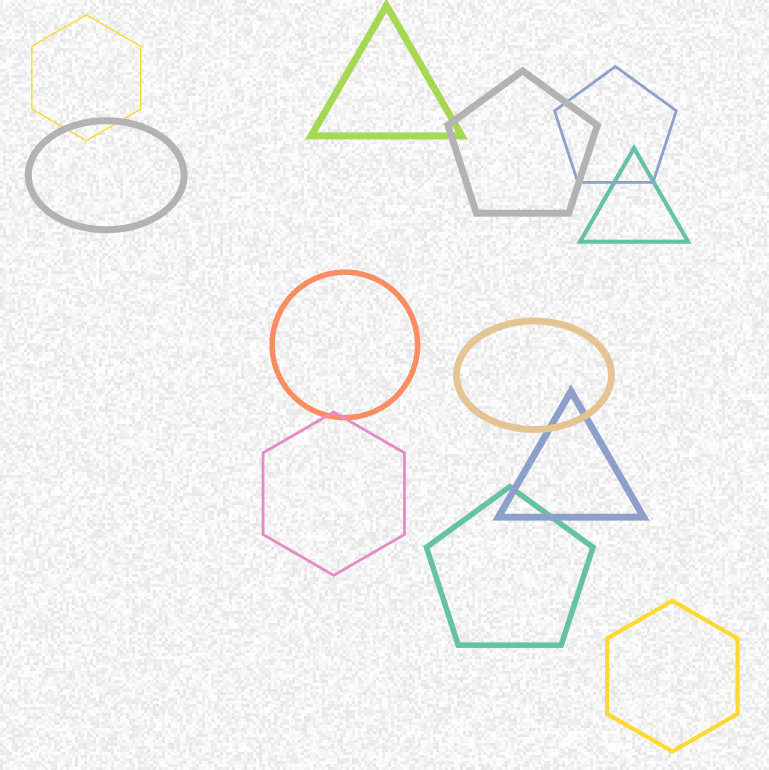[{"shape": "pentagon", "thickness": 2, "radius": 0.57, "center": [0.662, 0.254]}, {"shape": "triangle", "thickness": 1.5, "radius": 0.41, "center": [0.823, 0.727]}, {"shape": "circle", "thickness": 2, "radius": 0.47, "center": [0.448, 0.552]}, {"shape": "triangle", "thickness": 2.5, "radius": 0.54, "center": [0.742, 0.383]}, {"shape": "pentagon", "thickness": 1, "radius": 0.42, "center": [0.799, 0.83]}, {"shape": "hexagon", "thickness": 1, "radius": 0.53, "center": [0.433, 0.359]}, {"shape": "triangle", "thickness": 2.5, "radius": 0.56, "center": [0.502, 0.88]}, {"shape": "hexagon", "thickness": 0.5, "radius": 0.41, "center": [0.112, 0.899]}, {"shape": "hexagon", "thickness": 1.5, "radius": 0.49, "center": [0.873, 0.122]}, {"shape": "oval", "thickness": 2.5, "radius": 0.5, "center": [0.694, 0.513]}, {"shape": "oval", "thickness": 2.5, "radius": 0.51, "center": [0.138, 0.772]}, {"shape": "pentagon", "thickness": 2.5, "radius": 0.51, "center": [0.679, 0.806]}]